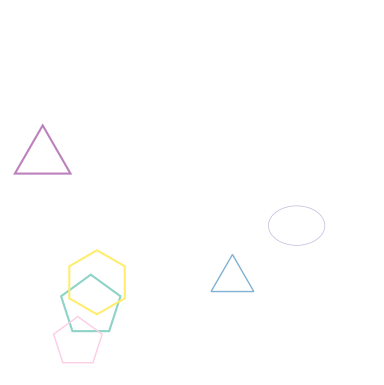[{"shape": "pentagon", "thickness": 1.5, "radius": 0.41, "center": [0.236, 0.205]}, {"shape": "oval", "thickness": 0.5, "radius": 0.37, "center": [0.77, 0.414]}, {"shape": "triangle", "thickness": 1, "radius": 0.32, "center": [0.604, 0.275]}, {"shape": "pentagon", "thickness": 1, "radius": 0.33, "center": [0.202, 0.111]}, {"shape": "triangle", "thickness": 1.5, "radius": 0.42, "center": [0.111, 0.591]}, {"shape": "hexagon", "thickness": 1.5, "radius": 0.42, "center": [0.252, 0.267]}]